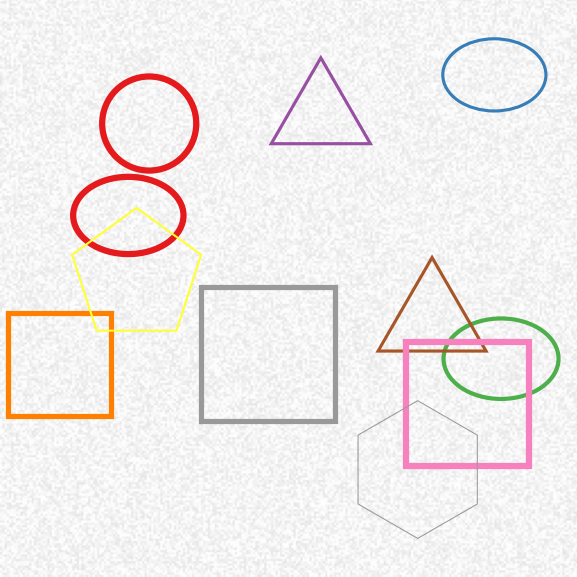[{"shape": "oval", "thickness": 3, "radius": 0.48, "center": [0.222, 0.626]}, {"shape": "circle", "thickness": 3, "radius": 0.41, "center": [0.258, 0.785]}, {"shape": "oval", "thickness": 1.5, "radius": 0.45, "center": [0.856, 0.869]}, {"shape": "oval", "thickness": 2, "radius": 0.5, "center": [0.868, 0.378]}, {"shape": "triangle", "thickness": 1.5, "radius": 0.5, "center": [0.556, 0.8]}, {"shape": "square", "thickness": 2.5, "radius": 0.45, "center": [0.103, 0.368]}, {"shape": "pentagon", "thickness": 1, "radius": 0.59, "center": [0.237, 0.522]}, {"shape": "triangle", "thickness": 1.5, "radius": 0.54, "center": [0.748, 0.445]}, {"shape": "square", "thickness": 3, "radius": 0.53, "center": [0.809, 0.299]}, {"shape": "square", "thickness": 2.5, "radius": 0.58, "center": [0.464, 0.387]}, {"shape": "hexagon", "thickness": 0.5, "radius": 0.6, "center": [0.723, 0.186]}]